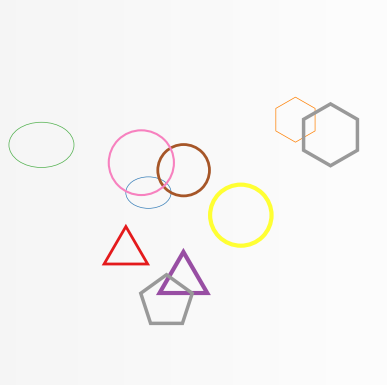[{"shape": "triangle", "thickness": 2, "radius": 0.32, "center": [0.325, 0.347]}, {"shape": "oval", "thickness": 0.5, "radius": 0.29, "center": [0.383, 0.5]}, {"shape": "oval", "thickness": 0.5, "radius": 0.42, "center": [0.107, 0.624]}, {"shape": "triangle", "thickness": 3, "radius": 0.36, "center": [0.473, 0.274]}, {"shape": "hexagon", "thickness": 0.5, "radius": 0.29, "center": [0.762, 0.689]}, {"shape": "circle", "thickness": 3, "radius": 0.4, "center": [0.621, 0.441]}, {"shape": "circle", "thickness": 2, "radius": 0.33, "center": [0.474, 0.558]}, {"shape": "circle", "thickness": 1.5, "radius": 0.42, "center": [0.365, 0.577]}, {"shape": "hexagon", "thickness": 2.5, "radius": 0.4, "center": [0.853, 0.65]}, {"shape": "pentagon", "thickness": 2.5, "radius": 0.35, "center": [0.43, 0.217]}]